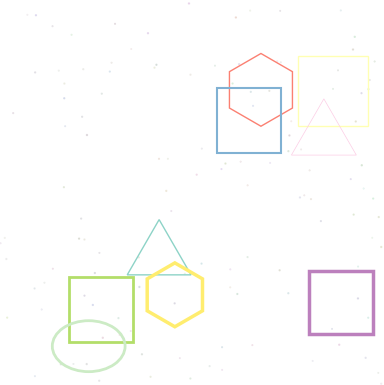[{"shape": "triangle", "thickness": 1, "radius": 0.48, "center": [0.413, 0.334]}, {"shape": "square", "thickness": 1, "radius": 0.46, "center": [0.864, 0.763]}, {"shape": "hexagon", "thickness": 1, "radius": 0.47, "center": [0.678, 0.767]}, {"shape": "square", "thickness": 1.5, "radius": 0.42, "center": [0.647, 0.687]}, {"shape": "square", "thickness": 2, "radius": 0.42, "center": [0.262, 0.196]}, {"shape": "triangle", "thickness": 0.5, "radius": 0.49, "center": [0.841, 0.646]}, {"shape": "square", "thickness": 2.5, "radius": 0.41, "center": [0.885, 0.214]}, {"shape": "oval", "thickness": 2, "radius": 0.47, "center": [0.23, 0.101]}, {"shape": "hexagon", "thickness": 2.5, "radius": 0.41, "center": [0.454, 0.234]}]